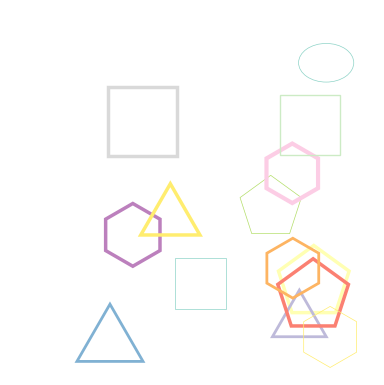[{"shape": "square", "thickness": 0.5, "radius": 0.33, "center": [0.52, 0.263]}, {"shape": "oval", "thickness": 0.5, "radius": 0.36, "center": [0.847, 0.837]}, {"shape": "pentagon", "thickness": 2.5, "radius": 0.48, "center": [0.815, 0.266]}, {"shape": "triangle", "thickness": 2, "radius": 0.4, "center": [0.778, 0.166]}, {"shape": "pentagon", "thickness": 2.5, "radius": 0.48, "center": [0.813, 0.231]}, {"shape": "triangle", "thickness": 2, "radius": 0.5, "center": [0.286, 0.111]}, {"shape": "hexagon", "thickness": 2, "radius": 0.39, "center": [0.761, 0.303]}, {"shape": "pentagon", "thickness": 0.5, "radius": 0.42, "center": [0.703, 0.461]}, {"shape": "hexagon", "thickness": 3, "radius": 0.39, "center": [0.759, 0.55]}, {"shape": "square", "thickness": 2.5, "radius": 0.45, "center": [0.371, 0.685]}, {"shape": "hexagon", "thickness": 2.5, "radius": 0.41, "center": [0.345, 0.39]}, {"shape": "square", "thickness": 1, "radius": 0.39, "center": [0.804, 0.675]}, {"shape": "hexagon", "thickness": 0.5, "radius": 0.4, "center": [0.858, 0.125]}, {"shape": "triangle", "thickness": 2.5, "radius": 0.44, "center": [0.442, 0.434]}]